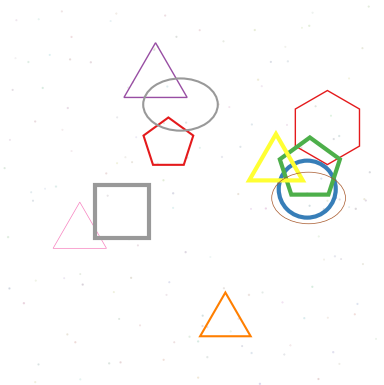[{"shape": "pentagon", "thickness": 1.5, "radius": 0.34, "center": [0.437, 0.627]}, {"shape": "hexagon", "thickness": 1, "radius": 0.48, "center": [0.85, 0.669]}, {"shape": "circle", "thickness": 3, "radius": 0.37, "center": [0.798, 0.509]}, {"shape": "pentagon", "thickness": 3, "radius": 0.41, "center": [0.805, 0.561]}, {"shape": "triangle", "thickness": 1, "radius": 0.47, "center": [0.404, 0.794]}, {"shape": "triangle", "thickness": 1.5, "radius": 0.38, "center": [0.585, 0.164]}, {"shape": "triangle", "thickness": 3, "radius": 0.4, "center": [0.717, 0.572]}, {"shape": "oval", "thickness": 0.5, "radius": 0.48, "center": [0.802, 0.486]}, {"shape": "triangle", "thickness": 0.5, "radius": 0.4, "center": [0.207, 0.395]}, {"shape": "square", "thickness": 3, "radius": 0.35, "center": [0.317, 0.451]}, {"shape": "oval", "thickness": 1.5, "radius": 0.48, "center": [0.469, 0.728]}]